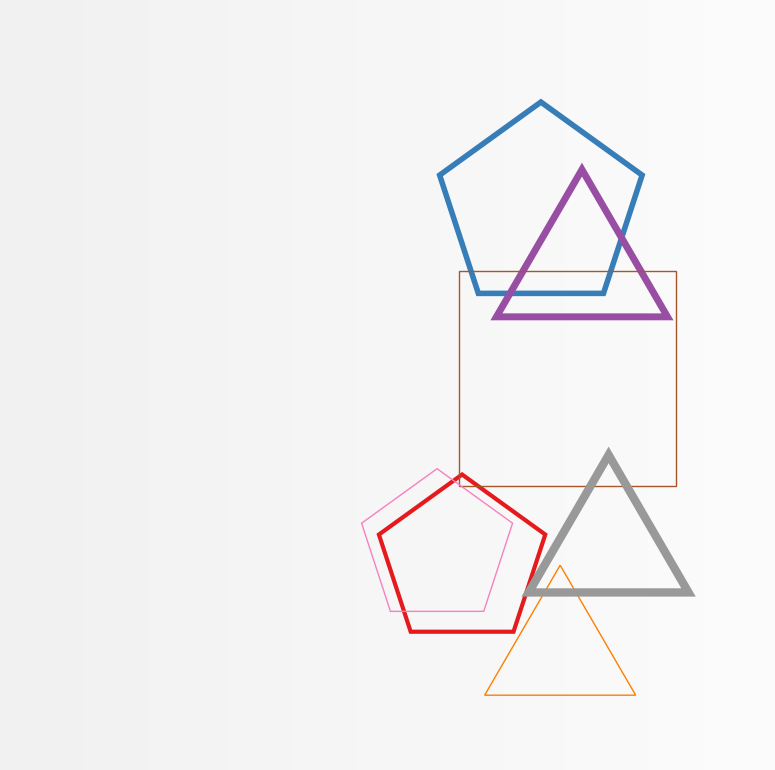[{"shape": "pentagon", "thickness": 1.5, "radius": 0.56, "center": [0.596, 0.271]}, {"shape": "pentagon", "thickness": 2, "radius": 0.69, "center": [0.698, 0.73]}, {"shape": "triangle", "thickness": 2.5, "radius": 0.64, "center": [0.751, 0.652]}, {"shape": "triangle", "thickness": 0.5, "radius": 0.56, "center": [0.723, 0.153]}, {"shape": "square", "thickness": 0.5, "radius": 0.7, "center": [0.732, 0.509]}, {"shape": "pentagon", "thickness": 0.5, "radius": 0.51, "center": [0.564, 0.289]}, {"shape": "triangle", "thickness": 3, "radius": 0.6, "center": [0.785, 0.29]}]